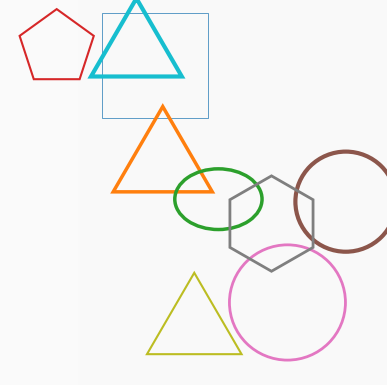[{"shape": "square", "thickness": 0.5, "radius": 0.68, "center": [0.4, 0.83]}, {"shape": "triangle", "thickness": 2.5, "radius": 0.74, "center": [0.42, 0.576]}, {"shape": "oval", "thickness": 2.5, "radius": 0.56, "center": [0.564, 0.483]}, {"shape": "pentagon", "thickness": 1.5, "radius": 0.5, "center": [0.146, 0.876]}, {"shape": "circle", "thickness": 3, "radius": 0.65, "center": [0.892, 0.476]}, {"shape": "circle", "thickness": 2, "radius": 0.75, "center": [0.742, 0.214]}, {"shape": "hexagon", "thickness": 2, "radius": 0.62, "center": [0.701, 0.419]}, {"shape": "triangle", "thickness": 1.5, "radius": 0.7, "center": [0.501, 0.151]}, {"shape": "triangle", "thickness": 3, "radius": 0.68, "center": [0.352, 0.869]}]